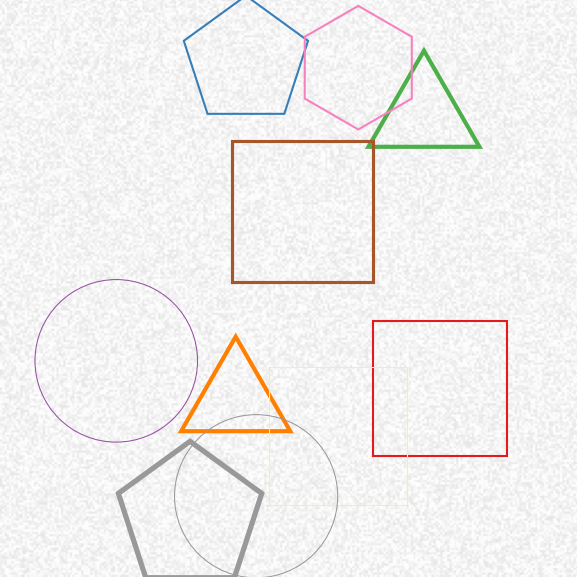[{"shape": "square", "thickness": 1, "radius": 0.58, "center": [0.762, 0.327]}, {"shape": "pentagon", "thickness": 1, "radius": 0.57, "center": [0.426, 0.893]}, {"shape": "triangle", "thickness": 2, "radius": 0.55, "center": [0.734, 0.8]}, {"shape": "circle", "thickness": 0.5, "radius": 0.7, "center": [0.201, 0.374]}, {"shape": "triangle", "thickness": 2, "radius": 0.55, "center": [0.408, 0.307]}, {"shape": "square", "thickness": 0.5, "radius": 0.6, "center": [0.585, 0.244]}, {"shape": "square", "thickness": 1.5, "radius": 0.61, "center": [0.525, 0.633]}, {"shape": "hexagon", "thickness": 1, "radius": 0.53, "center": [0.62, 0.882]}, {"shape": "pentagon", "thickness": 2.5, "radius": 0.65, "center": [0.329, 0.104]}, {"shape": "circle", "thickness": 0.5, "radius": 0.71, "center": [0.443, 0.14]}]